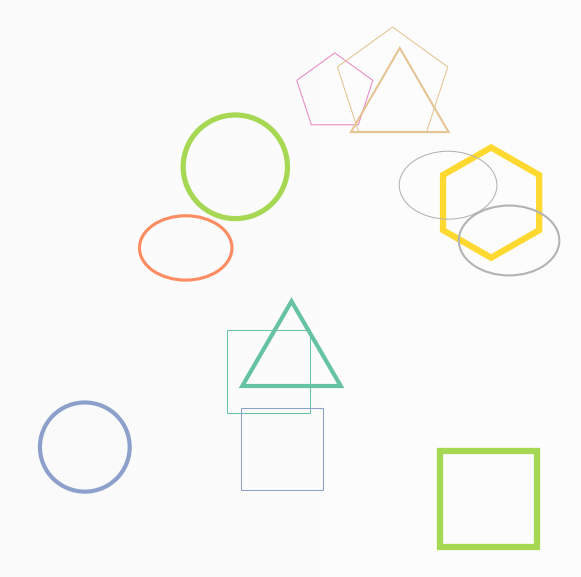[{"shape": "triangle", "thickness": 2, "radius": 0.49, "center": [0.502, 0.38]}, {"shape": "square", "thickness": 0.5, "radius": 0.36, "center": [0.462, 0.356]}, {"shape": "oval", "thickness": 1.5, "radius": 0.4, "center": [0.32, 0.57]}, {"shape": "circle", "thickness": 2, "radius": 0.39, "center": [0.146, 0.225]}, {"shape": "square", "thickness": 0.5, "radius": 0.35, "center": [0.486, 0.222]}, {"shape": "pentagon", "thickness": 0.5, "radius": 0.34, "center": [0.576, 0.839]}, {"shape": "circle", "thickness": 2.5, "radius": 0.45, "center": [0.405, 0.71]}, {"shape": "square", "thickness": 3, "radius": 0.42, "center": [0.84, 0.135]}, {"shape": "hexagon", "thickness": 3, "radius": 0.48, "center": [0.845, 0.648]}, {"shape": "triangle", "thickness": 1, "radius": 0.49, "center": [0.688, 0.819]}, {"shape": "pentagon", "thickness": 0.5, "radius": 0.5, "center": [0.675, 0.852]}, {"shape": "oval", "thickness": 1, "radius": 0.43, "center": [0.876, 0.583]}, {"shape": "oval", "thickness": 0.5, "radius": 0.42, "center": [0.771, 0.678]}]